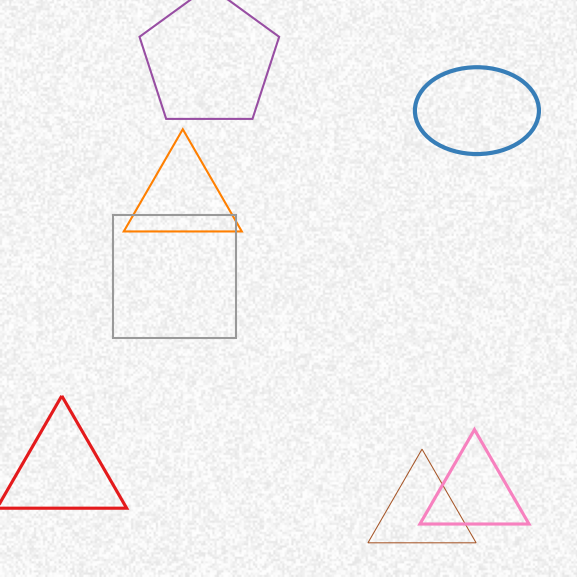[{"shape": "triangle", "thickness": 1.5, "radius": 0.65, "center": [0.107, 0.184]}, {"shape": "oval", "thickness": 2, "radius": 0.54, "center": [0.826, 0.808]}, {"shape": "pentagon", "thickness": 1, "radius": 0.64, "center": [0.362, 0.896]}, {"shape": "triangle", "thickness": 1, "radius": 0.59, "center": [0.317, 0.657]}, {"shape": "triangle", "thickness": 0.5, "radius": 0.54, "center": [0.731, 0.113]}, {"shape": "triangle", "thickness": 1.5, "radius": 0.55, "center": [0.822, 0.146]}, {"shape": "square", "thickness": 1, "radius": 0.53, "center": [0.302, 0.52]}]